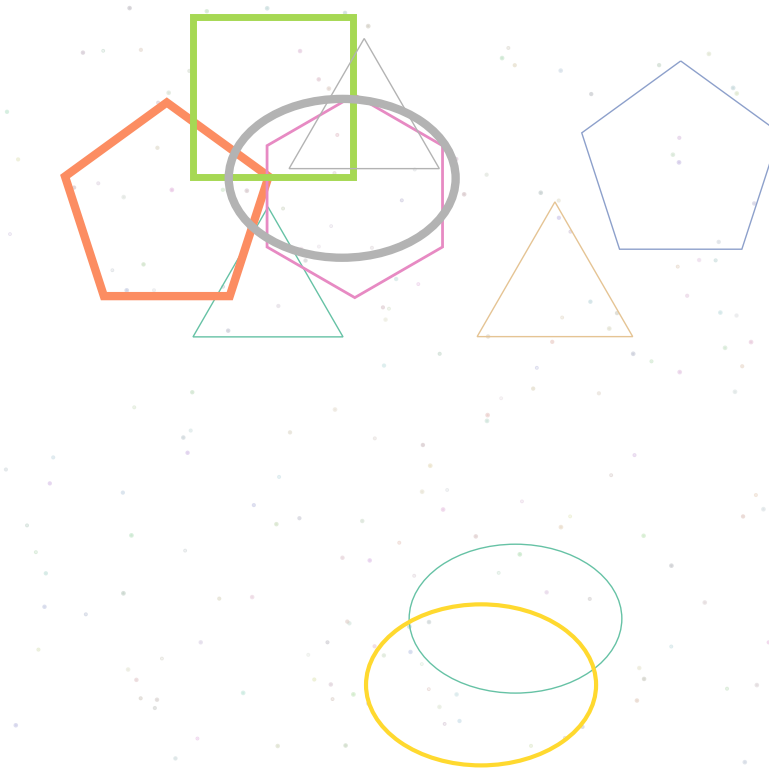[{"shape": "triangle", "thickness": 0.5, "radius": 0.56, "center": [0.348, 0.619]}, {"shape": "oval", "thickness": 0.5, "radius": 0.69, "center": [0.669, 0.197]}, {"shape": "pentagon", "thickness": 3, "radius": 0.7, "center": [0.217, 0.728]}, {"shape": "pentagon", "thickness": 0.5, "radius": 0.68, "center": [0.884, 0.786]}, {"shape": "hexagon", "thickness": 1, "radius": 0.66, "center": [0.461, 0.745]}, {"shape": "square", "thickness": 2.5, "radius": 0.52, "center": [0.355, 0.874]}, {"shape": "oval", "thickness": 1.5, "radius": 0.75, "center": [0.625, 0.111]}, {"shape": "triangle", "thickness": 0.5, "radius": 0.58, "center": [0.721, 0.621]}, {"shape": "oval", "thickness": 3, "radius": 0.74, "center": [0.444, 0.768]}, {"shape": "triangle", "thickness": 0.5, "radius": 0.56, "center": [0.473, 0.837]}]